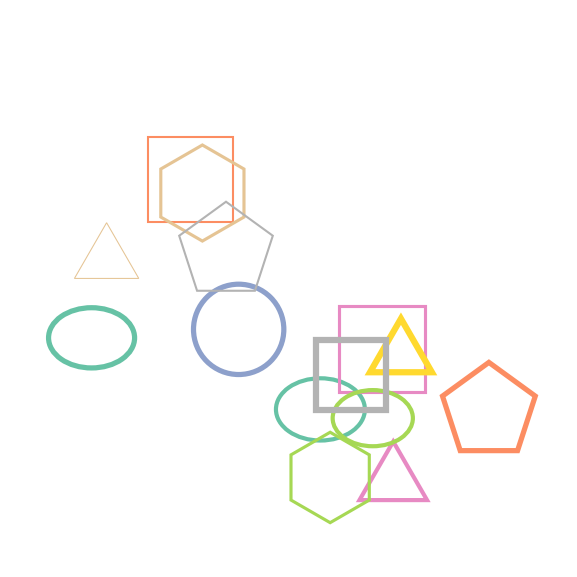[{"shape": "oval", "thickness": 2, "radius": 0.39, "center": [0.555, 0.29]}, {"shape": "oval", "thickness": 2.5, "radius": 0.37, "center": [0.159, 0.414]}, {"shape": "pentagon", "thickness": 2.5, "radius": 0.42, "center": [0.847, 0.287]}, {"shape": "square", "thickness": 1, "radius": 0.37, "center": [0.329, 0.688]}, {"shape": "circle", "thickness": 2.5, "radius": 0.39, "center": [0.413, 0.429]}, {"shape": "triangle", "thickness": 2, "radius": 0.34, "center": [0.681, 0.167]}, {"shape": "square", "thickness": 1.5, "radius": 0.37, "center": [0.662, 0.395]}, {"shape": "oval", "thickness": 2, "radius": 0.35, "center": [0.645, 0.275]}, {"shape": "hexagon", "thickness": 1.5, "radius": 0.39, "center": [0.572, 0.172]}, {"shape": "triangle", "thickness": 3, "radius": 0.31, "center": [0.694, 0.385]}, {"shape": "hexagon", "thickness": 1.5, "radius": 0.42, "center": [0.35, 0.665]}, {"shape": "triangle", "thickness": 0.5, "radius": 0.32, "center": [0.185, 0.549]}, {"shape": "square", "thickness": 3, "radius": 0.3, "center": [0.608, 0.35]}, {"shape": "pentagon", "thickness": 1, "radius": 0.43, "center": [0.391, 0.565]}]